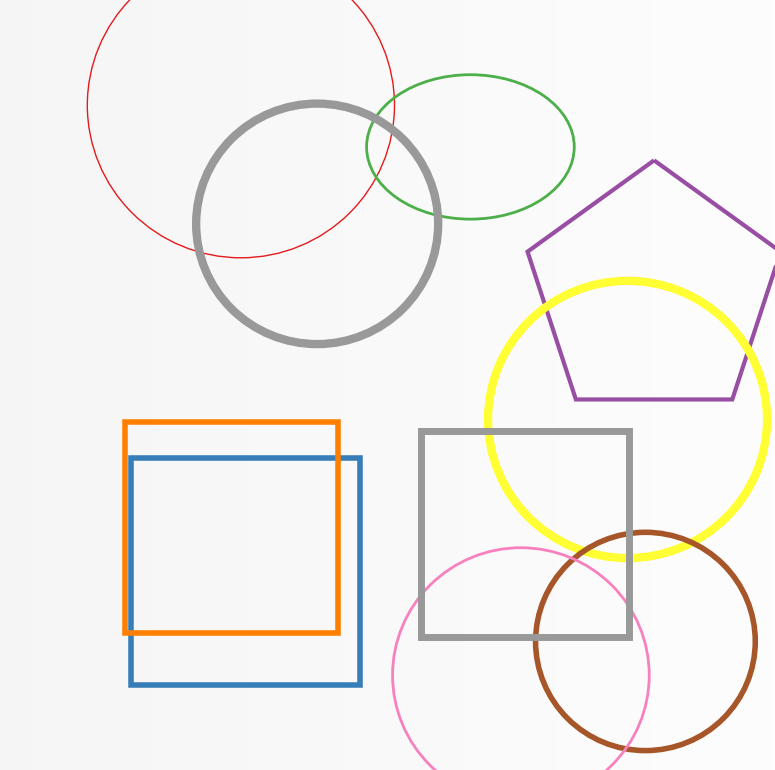[{"shape": "circle", "thickness": 0.5, "radius": 0.99, "center": [0.311, 0.863]}, {"shape": "square", "thickness": 2, "radius": 0.74, "center": [0.317, 0.258]}, {"shape": "oval", "thickness": 1, "radius": 0.67, "center": [0.607, 0.809]}, {"shape": "pentagon", "thickness": 1.5, "radius": 0.86, "center": [0.844, 0.62]}, {"shape": "square", "thickness": 2, "radius": 0.69, "center": [0.299, 0.315]}, {"shape": "circle", "thickness": 3, "radius": 0.9, "center": [0.81, 0.455]}, {"shape": "circle", "thickness": 2, "radius": 0.71, "center": [0.833, 0.167]}, {"shape": "circle", "thickness": 1, "radius": 0.83, "center": [0.672, 0.123]}, {"shape": "circle", "thickness": 3, "radius": 0.78, "center": [0.409, 0.709]}, {"shape": "square", "thickness": 2.5, "radius": 0.67, "center": [0.678, 0.306]}]